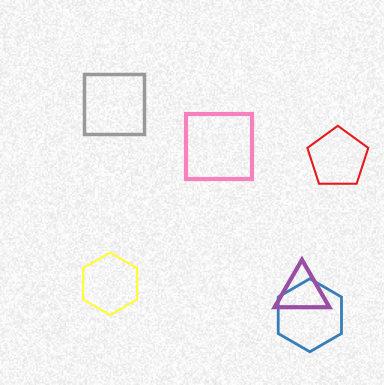[{"shape": "pentagon", "thickness": 1.5, "radius": 0.42, "center": [0.877, 0.59]}, {"shape": "hexagon", "thickness": 2, "radius": 0.47, "center": [0.805, 0.181]}, {"shape": "triangle", "thickness": 3, "radius": 0.41, "center": [0.784, 0.243]}, {"shape": "hexagon", "thickness": 1.5, "radius": 0.41, "center": [0.286, 0.263]}, {"shape": "square", "thickness": 3, "radius": 0.42, "center": [0.568, 0.62]}, {"shape": "square", "thickness": 2.5, "radius": 0.39, "center": [0.296, 0.73]}]